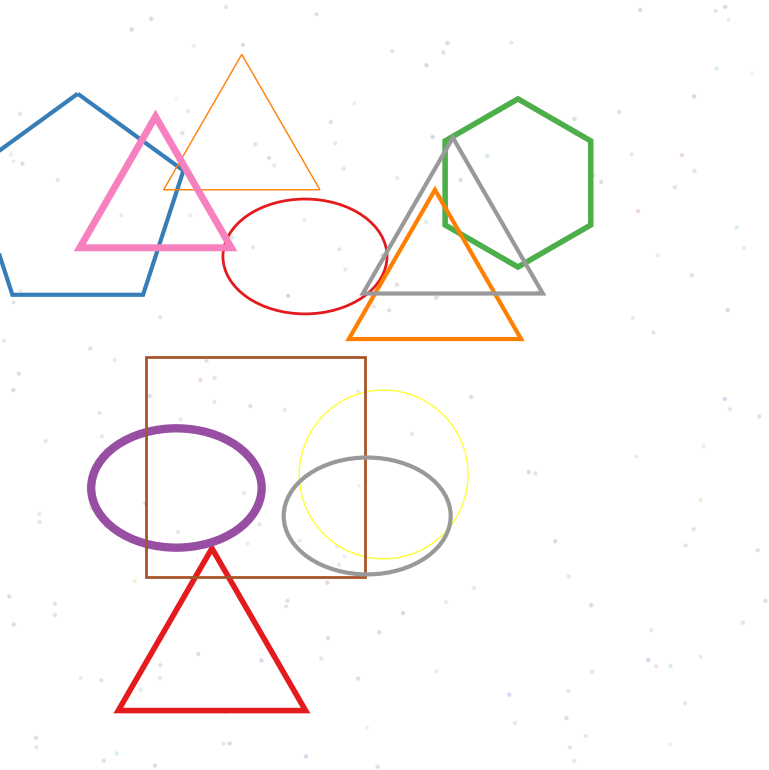[{"shape": "oval", "thickness": 1, "radius": 0.53, "center": [0.396, 0.667]}, {"shape": "triangle", "thickness": 2, "radius": 0.7, "center": [0.275, 0.147]}, {"shape": "pentagon", "thickness": 1.5, "radius": 0.72, "center": [0.101, 0.734]}, {"shape": "hexagon", "thickness": 2, "radius": 0.55, "center": [0.673, 0.762]}, {"shape": "oval", "thickness": 3, "radius": 0.55, "center": [0.229, 0.366]}, {"shape": "triangle", "thickness": 0.5, "radius": 0.59, "center": [0.314, 0.812]}, {"shape": "triangle", "thickness": 1.5, "radius": 0.65, "center": [0.565, 0.624]}, {"shape": "circle", "thickness": 0.5, "radius": 0.55, "center": [0.498, 0.384]}, {"shape": "square", "thickness": 1, "radius": 0.71, "center": [0.332, 0.393]}, {"shape": "triangle", "thickness": 2.5, "radius": 0.57, "center": [0.202, 0.735]}, {"shape": "triangle", "thickness": 1.5, "radius": 0.67, "center": [0.588, 0.686]}, {"shape": "oval", "thickness": 1.5, "radius": 0.54, "center": [0.477, 0.33]}]